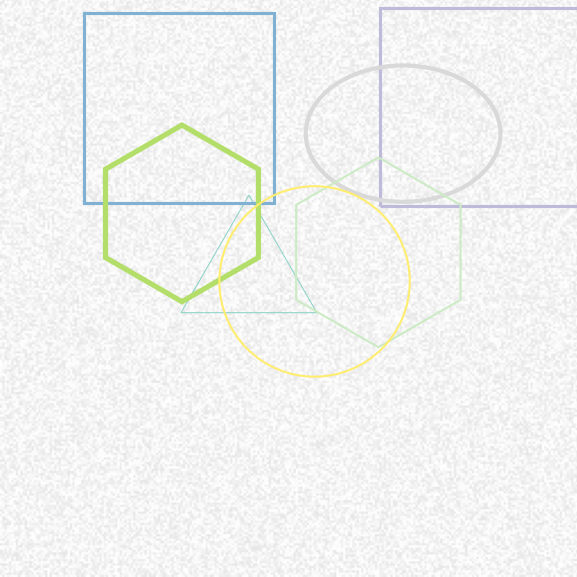[{"shape": "triangle", "thickness": 0.5, "radius": 0.68, "center": [0.431, 0.526]}, {"shape": "square", "thickness": 1.5, "radius": 0.86, "center": [0.831, 0.814]}, {"shape": "square", "thickness": 1.5, "radius": 0.82, "center": [0.31, 0.812]}, {"shape": "hexagon", "thickness": 2.5, "radius": 0.76, "center": [0.315, 0.63]}, {"shape": "oval", "thickness": 2, "radius": 0.84, "center": [0.698, 0.768]}, {"shape": "hexagon", "thickness": 1, "radius": 0.82, "center": [0.655, 0.562]}, {"shape": "circle", "thickness": 1, "radius": 0.82, "center": [0.545, 0.512]}]